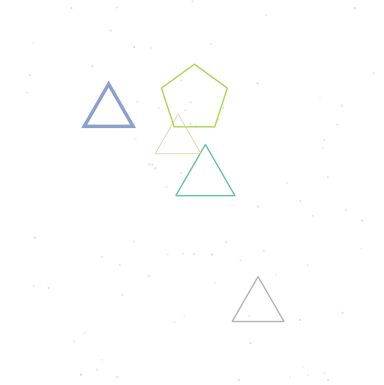[{"shape": "triangle", "thickness": 1, "radius": 0.44, "center": [0.533, 0.536]}, {"shape": "triangle", "thickness": 2.5, "radius": 0.37, "center": [0.282, 0.708]}, {"shape": "pentagon", "thickness": 1, "radius": 0.45, "center": [0.505, 0.743]}, {"shape": "triangle", "thickness": 0.5, "radius": 0.34, "center": [0.463, 0.635]}, {"shape": "triangle", "thickness": 1, "radius": 0.39, "center": [0.67, 0.204]}]